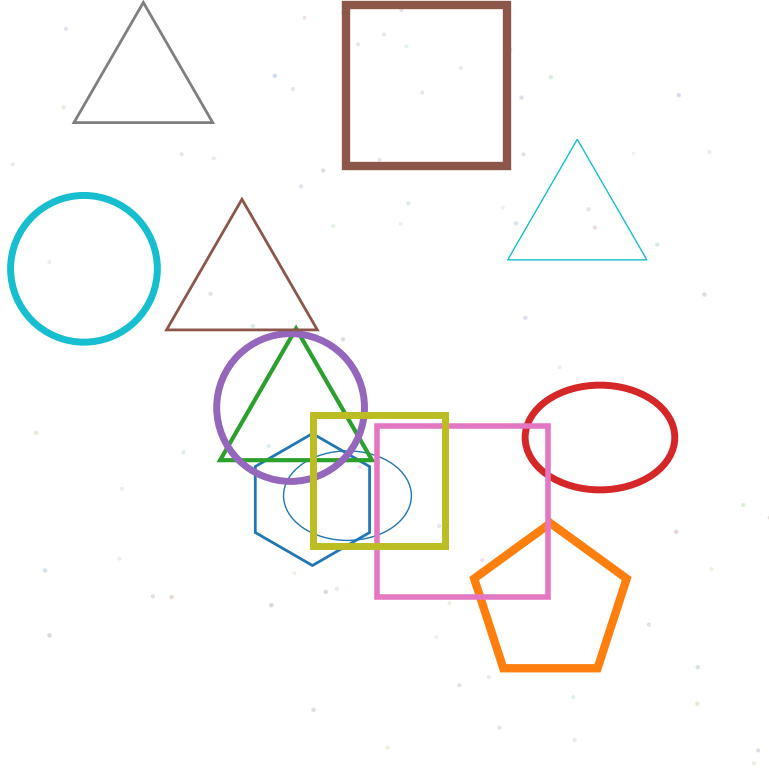[{"shape": "hexagon", "thickness": 1, "radius": 0.43, "center": [0.406, 0.351]}, {"shape": "oval", "thickness": 0.5, "radius": 0.41, "center": [0.451, 0.356]}, {"shape": "pentagon", "thickness": 3, "radius": 0.52, "center": [0.715, 0.216]}, {"shape": "triangle", "thickness": 1.5, "radius": 0.57, "center": [0.385, 0.459]}, {"shape": "oval", "thickness": 2.5, "radius": 0.49, "center": [0.779, 0.432]}, {"shape": "circle", "thickness": 2.5, "radius": 0.48, "center": [0.377, 0.471]}, {"shape": "triangle", "thickness": 1, "radius": 0.57, "center": [0.314, 0.628]}, {"shape": "square", "thickness": 3, "radius": 0.52, "center": [0.554, 0.889]}, {"shape": "square", "thickness": 2, "radius": 0.56, "center": [0.601, 0.336]}, {"shape": "triangle", "thickness": 1, "radius": 0.52, "center": [0.186, 0.893]}, {"shape": "square", "thickness": 2.5, "radius": 0.43, "center": [0.492, 0.376]}, {"shape": "triangle", "thickness": 0.5, "radius": 0.52, "center": [0.75, 0.715]}, {"shape": "circle", "thickness": 2.5, "radius": 0.48, "center": [0.109, 0.651]}]